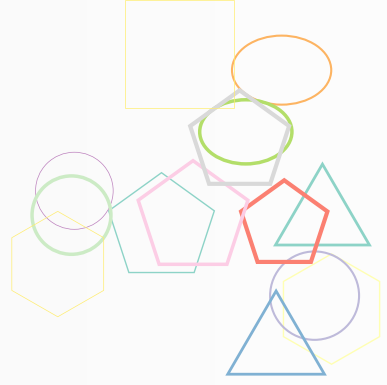[{"shape": "triangle", "thickness": 2, "radius": 0.7, "center": [0.832, 0.434]}, {"shape": "pentagon", "thickness": 1, "radius": 0.72, "center": [0.417, 0.408]}, {"shape": "hexagon", "thickness": 1, "radius": 0.72, "center": [0.856, 0.197]}, {"shape": "circle", "thickness": 1.5, "radius": 0.57, "center": [0.812, 0.232]}, {"shape": "pentagon", "thickness": 3, "radius": 0.59, "center": [0.734, 0.414]}, {"shape": "triangle", "thickness": 2, "radius": 0.72, "center": [0.712, 0.1]}, {"shape": "oval", "thickness": 1.5, "radius": 0.64, "center": [0.727, 0.818]}, {"shape": "oval", "thickness": 2.5, "radius": 0.6, "center": [0.634, 0.658]}, {"shape": "pentagon", "thickness": 2.5, "radius": 0.74, "center": [0.498, 0.434]}, {"shape": "pentagon", "thickness": 3, "radius": 0.67, "center": [0.618, 0.631]}, {"shape": "circle", "thickness": 0.5, "radius": 0.5, "center": [0.192, 0.505]}, {"shape": "circle", "thickness": 2.5, "radius": 0.51, "center": [0.185, 0.441]}, {"shape": "hexagon", "thickness": 0.5, "radius": 0.68, "center": [0.149, 0.314]}, {"shape": "square", "thickness": 0.5, "radius": 0.7, "center": [0.464, 0.859]}]